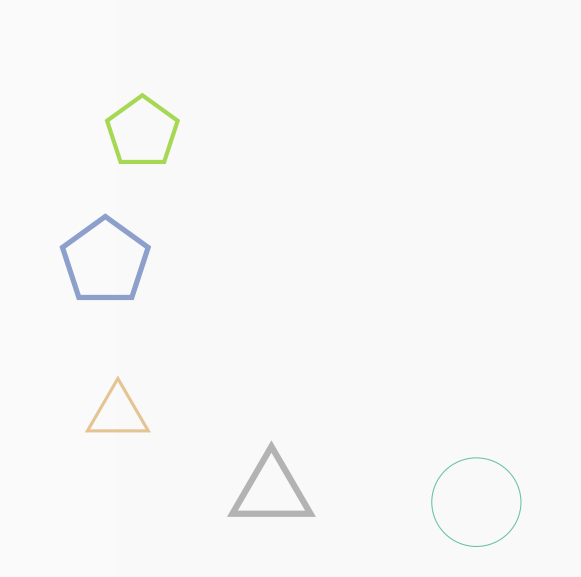[{"shape": "circle", "thickness": 0.5, "radius": 0.38, "center": [0.82, 0.13]}, {"shape": "pentagon", "thickness": 2.5, "radius": 0.39, "center": [0.181, 0.547]}, {"shape": "pentagon", "thickness": 2, "radius": 0.32, "center": [0.245, 0.77]}, {"shape": "triangle", "thickness": 1.5, "radius": 0.3, "center": [0.203, 0.283]}, {"shape": "triangle", "thickness": 3, "radius": 0.39, "center": [0.467, 0.148]}]